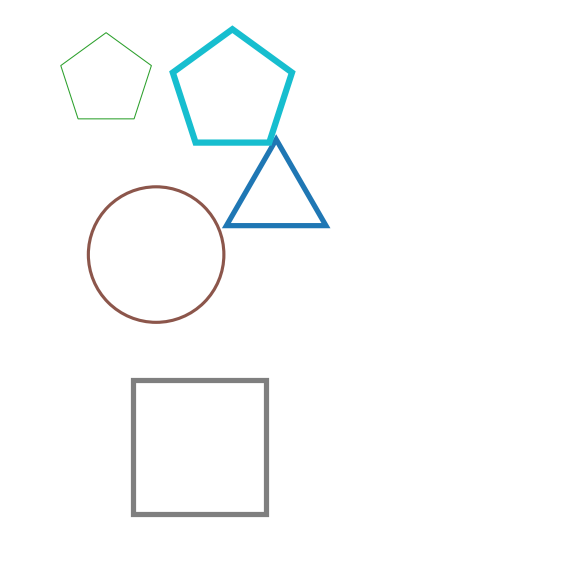[{"shape": "triangle", "thickness": 2.5, "radius": 0.5, "center": [0.478, 0.658]}, {"shape": "pentagon", "thickness": 0.5, "radius": 0.41, "center": [0.184, 0.86]}, {"shape": "circle", "thickness": 1.5, "radius": 0.59, "center": [0.27, 0.558]}, {"shape": "square", "thickness": 2.5, "radius": 0.58, "center": [0.346, 0.225]}, {"shape": "pentagon", "thickness": 3, "radius": 0.54, "center": [0.402, 0.84]}]